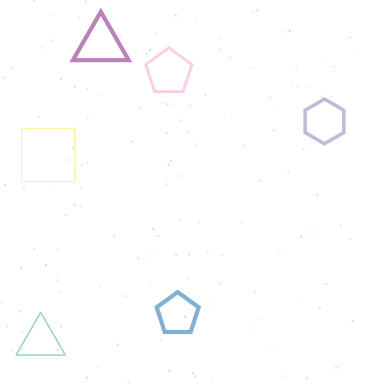[{"shape": "triangle", "thickness": 1, "radius": 0.37, "center": [0.106, 0.115]}, {"shape": "hexagon", "thickness": 2.5, "radius": 0.29, "center": [0.843, 0.685]}, {"shape": "pentagon", "thickness": 3, "radius": 0.29, "center": [0.462, 0.184]}, {"shape": "pentagon", "thickness": 2, "radius": 0.31, "center": [0.438, 0.813]}, {"shape": "triangle", "thickness": 3, "radius": 0.42, "center": [0.262, 0.886]}, {"shape": "square", "thickness": 0.5, "radius": 0.35, "center": [0.124, 0.598]}]